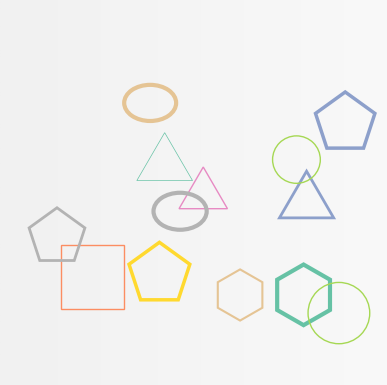[{"shape": "triangle", "thickness": 0.5, "radius": 0.42, "center": [0.425, 0.572]}, {"shape": "hexagon", "thickness": 3, "radius": 0.39, "center": [0.783, 0.234]}, {"shape": "square", "thickness": 1, "radius": 0.41, "center": [0.239, 0.281]}, {"shape": "pentagon", "thickness": 2.5, "radius": 0.4, "center": [0.891, 0.68]}, {"shape": "triangle", "thickness": 2, "radius": 0.4, "center": [0.791, 0.474]}, {"shape": "triangle", "thickness": 1, "radius": 0.36, "center": [0.525, 0.494]}, {"shape": "circle", "thickness": 1, "radius": 0.31, "center": [0.765, 0.585]}, {"shape": "circle", "thickness": 1, "radius": 0.4, "center": [0.875, 0.187]}, {"shape": "pentagon", "thickness": 2.5, "radius": 0.41, "center": [0.411, 0.288]}, {"shape": "hexagon", "thickness": 1.5, "radius": 0.33, "center": [0.62, 0.234]}, {"shape": "oval", "thickness": 3, "radius": 0.34, "center": [0.388, 0.733]}, {"shape": "pentagon", "thickness": 2, "radius": 0.38, "center": [0.147, 0.385]}, {"shape": "oval", "thickness": 3, "radius": 0.34, "center": [0.465, 0.451]}]